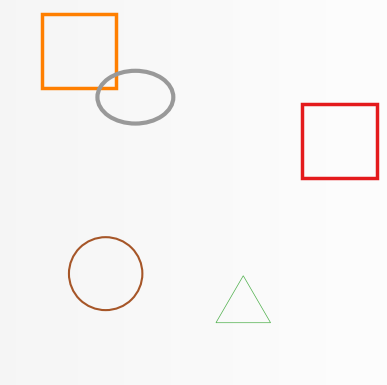[{"shape": "square", "thickness": 2.5, "radius": 0.48, "center": [0.876, 0.634]}, {"shape": "triangle", "thickness": 0.5, "radius": 0.41, "center": [0.628, 0.202]}, {"shape": "square", "thickness": 2.5, "radius": 0.48, "center": [0.203, 0.867]}, {"shape": "circle", "thickness": 1.5, "radius": 0.47, "center": [0.273, 0.289]}, {"shape": "oval", "thickness": 3, "radius": 0.49, "center": [0.349, 0.748]}]